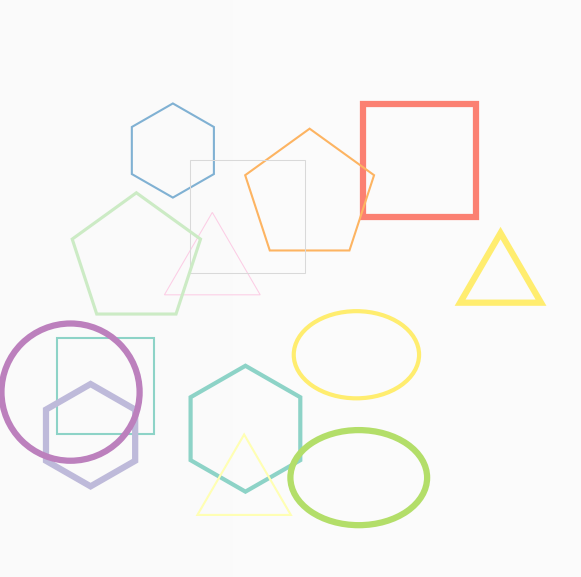[{"shape": "square", "thickness": 1, "radius": 0.42, "center": [0.181, 0.331]}, {"shape": "hexagon", "thickness": 2, "radius": 0.54, "center": [0.422, 0.257]}, {"shape": "triangle", "thickness": 1, "radius": 0.46, "center": [0.42, 0.154]}, {"shape": "hexagon", "thickness": 3, "radius": 0.44, "center": [0.156, 0.246]}, {"shape": "square", "thickness": 3, "radius": 0.49, "center": [0.721, 0.722]}, {"shape": "hexagon", "thickness": 1, "radius": 0.41, "center": [0.297, 0.738]}, {"shape": "pentagon", "thickness": 1, "radius": 0.58, "center": [0.533, 0.66]}, {"shape": "oval", "thickness": 3, "radius": 0.59, "center": [0.617, 0.172]}, {"shape": "triangle", "thickness": 0.5, "radius": 0.48, "center": [0.365, 0.536]}, {"shape": "square", "thickness": 0.5, "radius": 0.49, "center": [0.426, 0.624]}, {"shape": "circle", "thickness": 3, "radius": 0.59, "center": [0.121, 0.32]}, {"shape": "pentagon", "thickness": 1.5, "radius": 0.58, "center": [0.235, 0.549]}, {"shape": "oval", "thickness": 2, "radius": 0.54, "center": [0.613, 0.385]}, {"shape": "triangle", "thickness": 3, "radius": 0.4, "center": [0.861, 0.515]}]